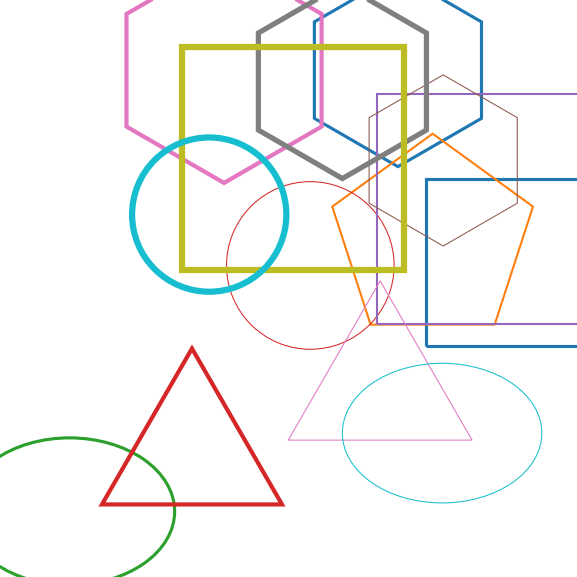[{"shape": "square", "thickness": 1.5, "radius": 0.72, "center": [0.881, 0.544]}, {"shape": "hexagon", "thickness": 1.5, "radius": 0.84, "center": [0.689, 0.878]}, {"shape": "pentagon", "thickness": 1, "radius": 0.91, "center": [0.749, 0.585]}, {"shape": "oval", "thickness": 1.5, "radius": 0.91, "center": [0.12, 0.113]}, {"shape": "triangle", "thickness": 2, "radius": 0.9, "center": [0.332, 0.216]}, {"shape": "circle", "thickness": 0.5, "radius": 0.73, "center": [0.537, 0.539]}, {"shape": "square", "thickness": 1, "radius": 1.0, "center": [0.852, 0.638]}, {"shape": "hexagon", "thickness": 0.5, "radius": 0.74, "center": [0.767, 0.721]}, {"shape": "triangle", "thickness": 0.5, "radius": 0.92, "center": [0.658, 0.329]}, {"shape": "hexagon", "thickness": 2, "radius": 0.98, "center": [0.388, 0.877]}, {"shape": "hexagon", "thickness": 2.5, "radius": 0.84, "center": [0.593, 0.858]}, {"shape": "square", "thickness": 3, "radius": 0.96, "center": [0.507, 0.725]}, {"shape": "circle", "thickness": 3, "radius": 0.67, "center": [0.362, 0.628]}, {"shape": "oval", "thickness": 0.5, "radius": 0.86, "center": [0.765, 0.249]}]